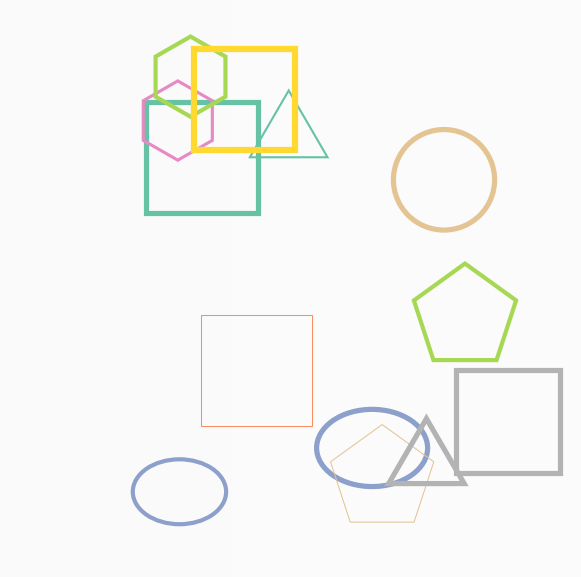[{"shape": "square", "thickness": 2.5, "radius": 0.48, "center": [0.347, 0.727]}, {"shape": "triangle", "thickness": 1, "radius": 0.39, "center": [0.497, 0.765]}, {"shape": "square", "thickness": 0.5, "radius": 0.48, "center": [0.441, 0.357]}, {"shape": "oval", "thickness": 2.5, "radius": 0.48, "center": [0.64, 0.223]}, {"shape": "oval", "thickness": 2, "radius": 0.4, "center": [0.309, 0.148]}, {"shape": "hexagon", "thickness": 1.5, "radius": 0.34, "center": [0.306, 0.79]}, {"shape": "hexagon", "thickness": 2, "radius": 0.35, "center": [0.328, 0.866]}, {"shape": "pentagon", "thickness": 2, "radius": 0.46, "center": [0.8, 0.45]}, {"shape": "square", "thickness": 3, "radius": 0.43, "center": [0.421, 0.827]}, {"shape": "circle", "thickness": 2.5, "radius": 0.44, "center": [0.764, 0.688]}, {"shape": "pentagon", "thickness": 0.5, "radius": 0.47, "center": [0.657, 0.171]}, {"shape": "triangle", "thickness": 2.5, "radius": 0.37, "center": [0.734, 0.199]}, {"shape": "square", "thickness": 2.5, "radius": 0.45, "center": [0.874, 0.269]}]